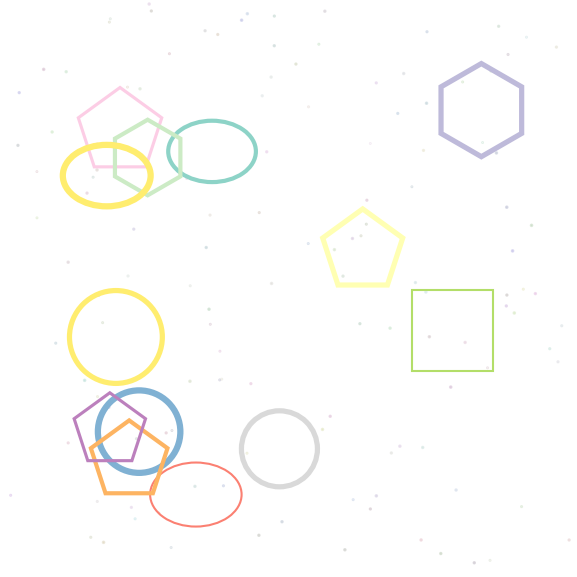[{"shape": "oval", "thickness": 2, "radius": 0.38, "center": [0.367, 0.737]}, {"shape": "pentagon", "thickness": 2.5, "radius": 0.36, "center": [0.628, 0.565]}, {"shape": "hexagon", "thickness": 2.5, "radius": 0.4, "center": [0.833, 0.808]}, {"shape": "oval", "thickness": 1, "radius": 0.4, "center": [0.339, 0.143]}, {"shape": "circle", "thickness": 3, "radius": 0.36, "center": [0.241, 0.252]}, {"shape": "pentagon", "thickness": 2, "radius": 0.35, "center": [0.224, 0.201]}, {"shape": "square", "thickness": 1, "radius": 0.35, "center": [0.784, 0.427]}, {"shape": "pentagon", "thickness": 1.5, "radius": 0.38, "center": [0.208, 0.772]}, {"shape": "circle", "thickness": 2.5, "radius": 0.33, "center": [0.484, 0.222]}, {"shape": "pentagon", "thickness": 1.5, "radius": 0.32, "center": [0.19, 0.254]}, {"shape": "hexagon", "thickness": 2, "radius": 0.33, "center": [0.256, 0.726]}, {"shape": "oval", "thickness": 3, "radius": 0.38, "center": [0.185, 0.695]}, {"shape": "circle", "thickness": 2.5, "radius": 0.4, "center": [0.201, 0.416]}]